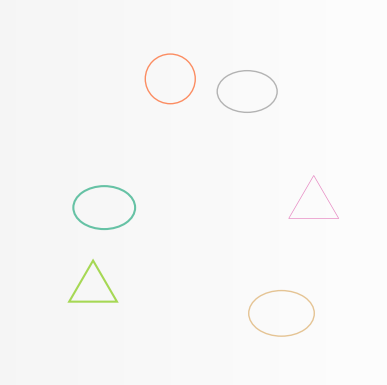[{"shape": "oval", "thickness": 1.5, "radius": 0.4, "center": [0.269, 0.461]}, {"shape": "circle", "thickness": 1, "radius": 0.32, "center": [0.439, 0.795]}, {"shape": "triangle", "thickness": 0.5, "radius": 0.37, "center": [0.81, 0.47]}, {"shape": "triangle", "thickness": 1.5, "radius": 0.36, "center": [0.24, 0.252]}, {"shape": "oval", "thickness": 1, "radius": 0.42, "center": [0.726, 0.186]}, {"shape": "oval", "thickness": 1, "radius": 0.39, "center": [0.638, 0.762]}]